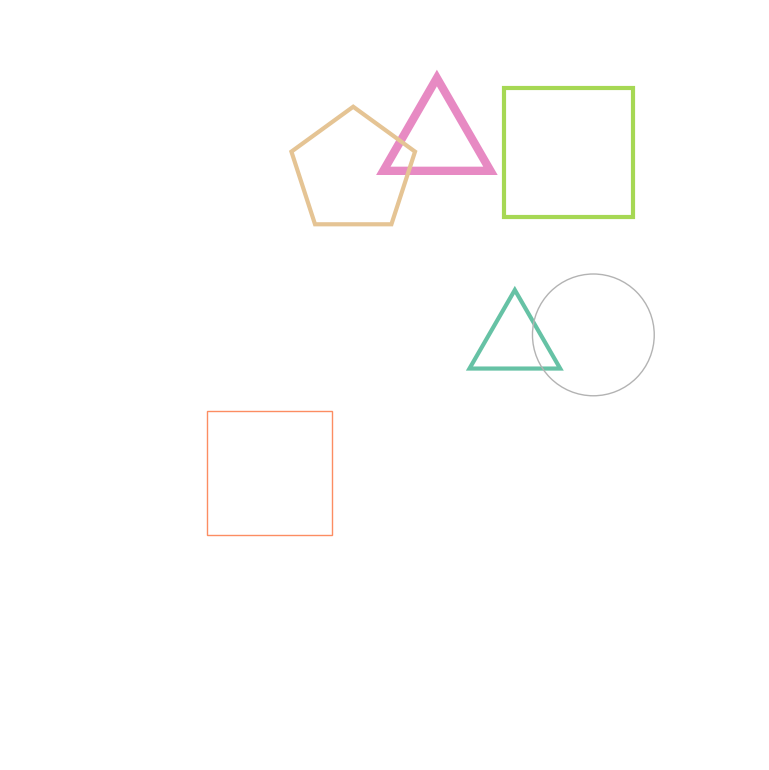[{"shape": "triangle", "thickness": 1.5, "radius": 0.34, "center": [0.669, 0.555]}, {"shape": "square", "thickness": 0.5, "radius": 0.41, "center": [0.35, 0.386]}, {"shape": "triangle", "thickness": 3, "radius": 0.4, "center": [0.567, 0.818]}, {"shape": "square", "thickness": 1.5, "radius": 0.42, "center": [0.739, 0.802]}, {"shape": "pentagon", "thickness": 1.5, "radius": 0.42, "center": [0.459, 0.777]}, {"shape": "circle", "thickness": 0.5, "radius": 0.4, "center": [0.771, 0.565]}]